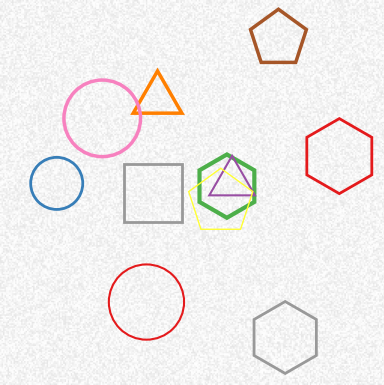[{"shape": "circle", "thickness": 1.5, "radius": 0.49, "center": [0.38, 0.215]}, {"shape": "hexagon", "thickness": 2, "radius": 0.49, "center": [0.881, 0.595]}, {"shape": "circle", "thickness": 2, "radius": 0.34, "center": [0.147, 0.524]}, {"shape": "hexagon", "thickness": 3, "radius": 0.41, "center": [0.589, 0.517]}, {"shape": "triangle", "thickness": 1.5, "radius": 0.34, "center": [0.603, 0.527]}, {"shape": "triangle", "thickness": 2.5, "radius": 0.36, "center": [0.409, 0.743]}, {"shape": "pentagon", "thickness": 1, "radius": 0.44, "center": [0.573, 0.475]}, {"shape": "pentagon", "thickness": 2.5, "radius": 0.38, "center": [0.723, 0.9]}, {"shape": "circle", "thickness": 2.5, "radius": 0.5, "center": [0.266, 0.693]}, {"shape": "hexagon", "thickness": 2, "radius": 0.47, "center": [0.741, 0.123]}, {"shape": "square", "thickness": 2, "radius": 0.38, "center": [0.397, 0.498]}]